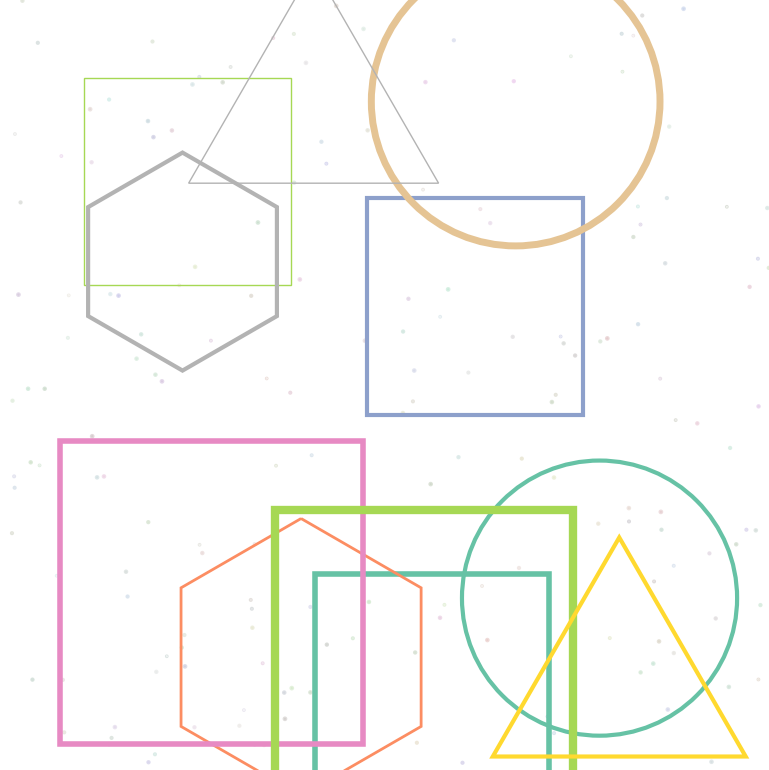[{"shape": "circle", "thickness": 1.5, "radius": 0.89, "center": [0.779, 0.223]}, {"shape": "square", "thickness": 2, "radius": 0.76, "center": [0.561, 0.102]}, {"shape": "hexagon", "thickness": 1, "radius": 0.9, "center": [0.391, 0.147]}, {"shape": "square", "thickness": 1.5, "radius": 0.7, "center": [0.617, 0.602]}, {"shape": "square", "thickness": 2, "radius": 0.98, "center": [0.275, 0.23]}, {"shape": "square", "thickness": 3, "radius": 0.97, "center": [0.551, 0.144]}, {"shape": "square", "thickness": 0.5, "radius": 0.67, "center": [0.243, 0.765]}, {"shape": "triangle", "thickness": 1.5, "radius": 0.95, "center": [0.804, 0.112]}, {"shape": "circle", "thickness": 2.5, "radius": 0.94, "center": [0.67, 0.868]}, {"shape": "hexagon", "thickness": 1.5, "radius": 0.71, "center": [0.237, 0.66]}, {"shape": "triangle", "thickness": 0.5, "radius": 0.94, "center": [0.407, 0.856]}]